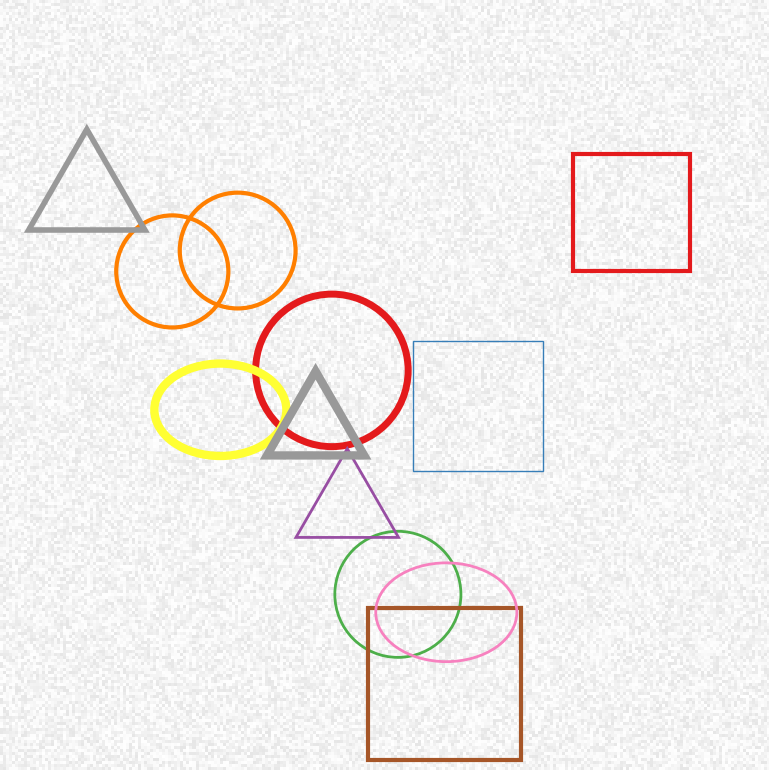[{"shape": "circle", "thickness": 2.5, "radius": 0.5, "center": [0.431, 0.519]}, {"shape": "square", "thickness": 1.5, "radius": 0.38, "center": [0.82, 0.724]}, {"shape": "square", "thickness": 0.5, "radius": 0.42, "center": [0.621, 0.472]}, {"shape": "circle", "thickness": 1, "radius": 0.41, "center": [0.517, 0.228]}, {"shape": "triangle", "thickness": 1, "radius": 0.38, "center": [0.451, 0.34]}, {"shape": "circle", "thickness": 1.5, "radius": 0.38, "center": [0.309, 0.675]}, {"shape": "circle", "thickness": 1.5, "radius": 0.36, "center": [0.224, 0.647]}, {"shape": "oval", "thickness": 3, "radius": 0.43, "center": [0.286, 0.468]}, {"shape": "square", "thickness": 1.5, "radius": 0.49, "center": [0.577, 0.112]}, {"shape": "oval", "thickness": 1, "radius": 0.46, "center": [0.58, 0.205]}, {"shape": "triangle", "thickness": 3, "radius": 0.36, "center": [0.41, 0.445]}, {"shape": "triangle", "thickness": 2, "radius": 0.44, "center": [0.113, 0.745]}]